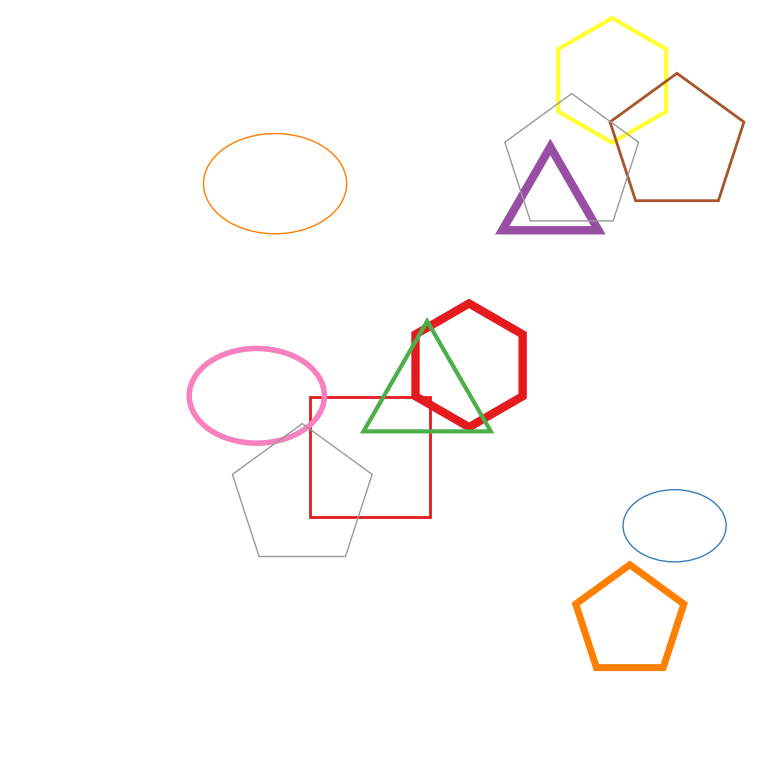[{"shape": "square", "thickness": 1, "radius": 0.39, "center": [0.48, 0.406]}, {"shape": "hexagon", "thickness": 3, "radius": 0.4, "center": [0.609, 0.526]}, {"shape": "oval", "thickness": 0.5, "radius": 0.33, "center": [0.876, 0.317]}, {"shape": "triangle", "thickness": 1.5, "radius": 0.48, "center": [0.555, 0.488]}, {"shape": "triangle", "thickness": 3, "radius": 0.36, "center": [0.715, 0.737]}, {"shape": "oval", "thickness": 0.5, "radius": 0.46, "center": [0.357, 0.761]}, {"shape": "pentagon", "thickness": 2.5, "radius": 0.37, "center": [0.818, 0.193]}, {"shape": "hexagon", "thickness": 1.5, "radius": 0.4, "center": [0.795, 0.896]}, {"shape": "pentagon", "thickness": 1, "radius": 0.46, "center": [0.879, 0.813]}, {"shape": "oval", "thickness": 2, "radius": 0.44, "center": [0.334, 0.486]}, {"shape": "pentagon", "thickness": 0.5, "radius": 0.48, "center": [0.393, 0.354]}, {"shape": "pentagon", "thickness": 0.5, "radius": 0.46, "center": [0.743, 0.787]}]